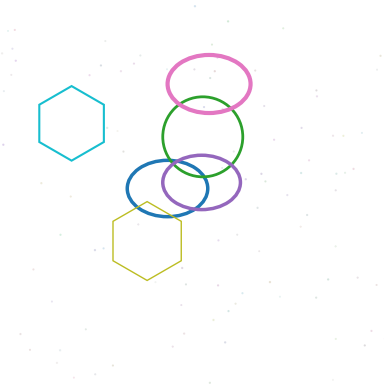[{"shape": "oval", "thickness": 2.5, "radius": 0.52, "center": [0.435, 0.51]}, {"shape": "circle", "thickness": 2, "radius": 0.52, "center": [0.527, 0.645]}, {"shape": "oval", "thickness": 2.5, "radius": 0.5, "center": [0.524, 0.526]}, {"shape": "oval", "thickness": 3, "radius": 0.54, "center": [0.543, 0.782]}, {"shape": "hexagon", "thickness": 1, "radius": 0.51, "center": [0.382, 0.374]}, {"shape": "hexagon", "thickness": 1.5, "radius": 0.48, "center": [0.186, 0.68]}]